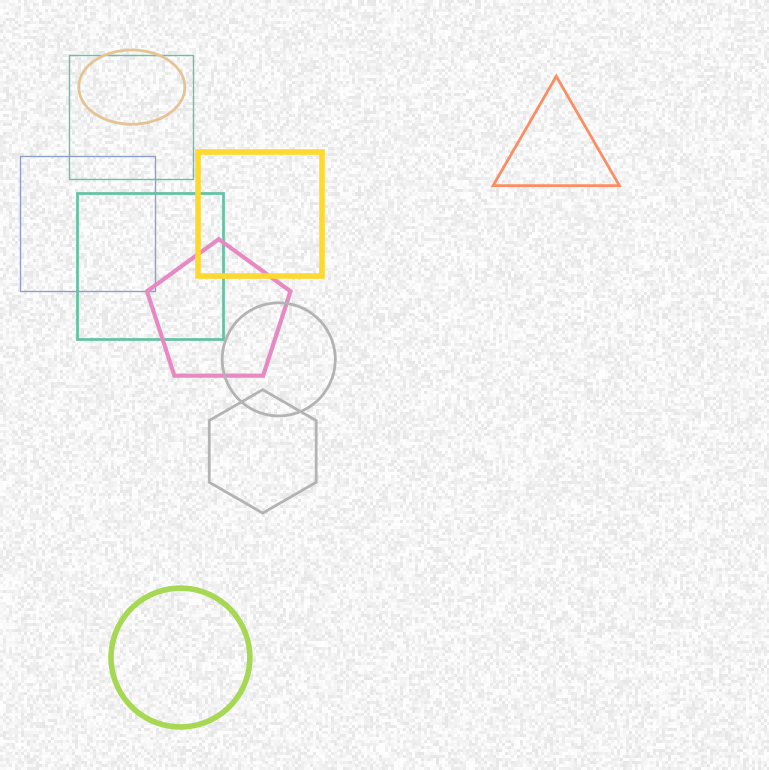[{"shape": "square", "thickness": 0.5, "radius": 0.4, "center": [0.17, 0.848]}, {"shape": "square", "thickness": 1, "radius": 0.47, "center": [0.195, 0.654]}, {"shape": "triangle", "thickness": 1, "radius": 0.47, "center": [0.722, 0.806]}, {"shape": "square", "thickness": 0.5, "radius": 0.44, "center": [0.113, 0.71]}, {"shape": "pentagon", "thickness": 1.5, "radius": 0.49, "center": [0.284, 0.591]}, {"shape": "circle", "thickness": 2, "radius": 0.45, "center": [0.234, 0.146]}, {"shape": "square", "thickness": 2, "radius": 0.41, "center": [0.338, 0.722]}, {"shape": "oval", "thickness": 1, "radius": 0.34, "center": [0.171, 0.887]}, {"shape": "circle", "thickness": 1, "radius": 0.37, "center": [0.362, 0.533]}, {"shape": "hexagon", "thickness": 1, "radius": 0.4, "center": [0.341, 0.414]}]